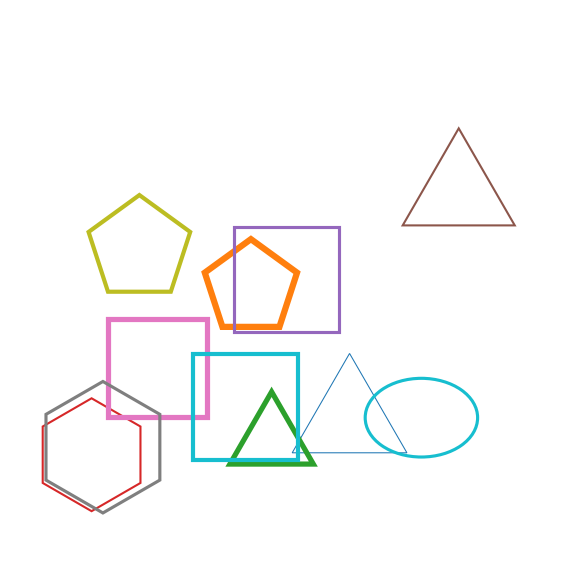[{"shape": "triangle", "thickness": 0.5, "radius": 0.57, "center": [0.605, 0.272]}, {"shape": "pentagon", "thickness": 3, "radius": 0.42, "center": [0.434, 0.501]}, {"shape": "triangle", "thickness": 2.5, "radius": 0.42, "center": [0.47, 0.237]}, {"shape": "hexagon", "thickness": 1, "radius": 0.49, "center": [0.159, 0.212]}, {"shape": "square", "thickness": 1.5, "radius": 0.46, "center": [0.496, 0.515]}, {"shape": "triangle", "thickness": 1, "radius": 0.56, "center": [0.794, 0.665]}, {"shape": "square", "thickness": 2.5, "radius": 0.43, "center": [0.273, 0.362]}, {"shape": "hexagon", "thickness": 1.5, "radius": 0.57, "center": [0.178, 0.225]}, {"shape": "pentagon", "thickness": 2, "radius": 0.46, "center": [0.241, 0.569]}, {"shape": "oval", "thickness": 1.5, "radius": 0.49, "center": [0.73, 0.276]}, {"shape": "square", "thickness": 2, "radius": 0.46, "center": [0.425, 0.295]}]